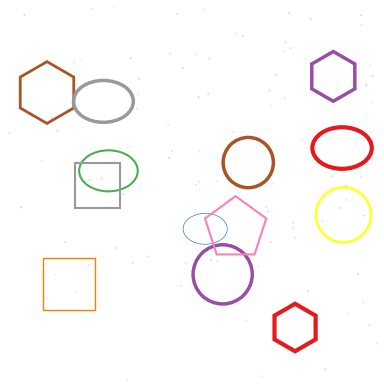[{"shape": "oval", "thickness": 3, "radius": 0.39, "center": [0.888, 0.616]}, {"shape": "hexagon", "thickness": 3, "radius": 0.31, "center": [0.766, 0.149]}, {"shape": "oval", "thickness": 0.5, "radius": 0.29, "center": [0.533, 0.406]}, {"shape": "oval", "thickness": 1.5, "radius": 0.38, "center": [0.282, 0.556]}, {"shape": "hexagon", "thickness": 2.5, "radius": 0.32, "center": [0.866, 0.802]}, {"shape": "circle", "thickness": 2.5, "radius": 0.38, "center": [0.578, 0.287]}, {"shape": "square", "thickness": 1, "radius": 0.34, "center": [0.178, 0.262]}, {"shape": "circle", "thickness": 2, "radius": 0.36, "center": [0.892, 0.442]}, {"shape": "hexagon", "thickness": 2, "radius": 0.4, "center": [0.122, 0.76]}, {"shape": "circle", "thickness": 2.5, "radius": 0.33, "center": [0.645, 0.578]}, {"shape": "pentagon", "thickness": 1.5, "radius": 0.42, "center": [0.612, 0.407]}, {"shape": "oval", "thickness": 2.5, "radius": 0.39, "center": [0.269, 0.737]}, {"shape": "square", "thickness": 1.5, "radius": 0.29, "center": [0.254, 0.519]}]